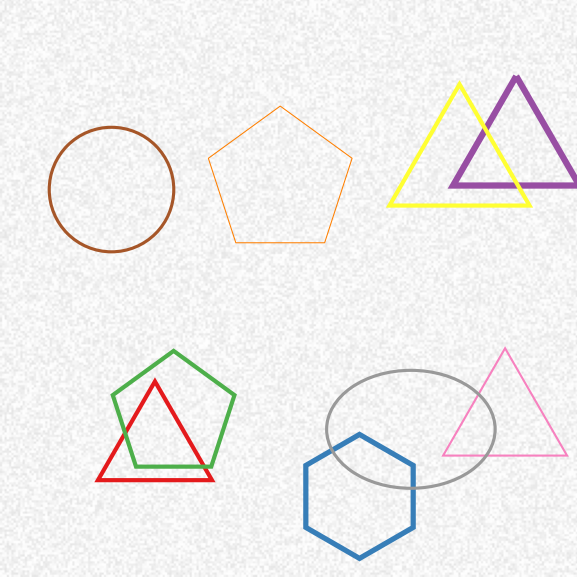[{"shape": "triangle", "thickness": 2, "radius": 0.57, "center": [0.268, 0.225]}, {"shape": "hexagon", "thickness": 2.5, "radius": 0.54, "center": [0.623, 0.14]}, {"shape": "pentagon", "thickness": 2, "radius": 0.55, "center": [0.301, 0.281]}, {"shape": "triangle", "thickness": 3, "radius": 0.63, "center": [0.894, 0.741]}, {"shape": "pentagon", "thickness": 0.5, "radius": 0.65, "center": [0.485, 0.685]}, {"shape": "triangle", "thickness": 2, "radius": 0.7, "center": [0.796, 0.713]}, {"shape": "circle", "thickness": 1.5, "radius": 0.54, "center": [0.193, 0.671]}, {"shape": "triangle", "thickness": 1, "radius": 0.62, "center": [0.875, 0.272]}, {"shape": "oval", "thickness": 1.5, "radius": 0.73, "center": [0.711, 0.256]}]